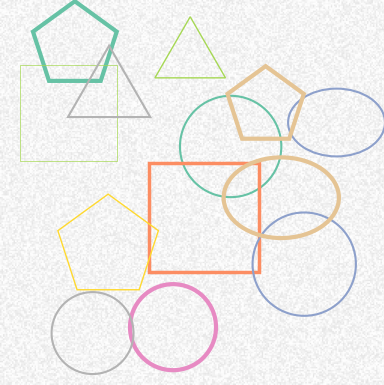[{"shape": "circle", "thickness": 1.5, "radius": 0.66, "center": [0.599, 0.62]}, {"shape": "pentagon", "thickness": 3, "radius": 0.57, "center": [0.194, 0.882]}, {"shape": "square", "thickness": 2.5, "radius": 0.71, "center": [0.53, 0.435]}, {"shape": "oval", "thickness": 1.5, "radius": 0.63, "center": [0.874, 0.682]}, {"shape": "circle", "thickness": 1.5, "radius": 0.67, "center": [0.79, 0.314]}, {"shape": "circle", "thickness": 3, "radius": 0.56, "center": [0.449, 0.15]}, {"shape": "square", "thickness": 0.5, "radius": 0.63, "center": [0.178, 0.706]}, {"shape": "triangle", "thickness": 1, "radius": 0.53, "center": [0.494, 0.851]}, {"shape": "pentagon", "thickness": 1, "radius": 0.69, "center": [0.281, 0.358]}, {"shape": "pentagon", "thickness": 3, "radius": 0.52, "center": [0.69, 0.724]}, {"shape": "oval", "thickness": 3, "radius": 0.75, "center": [0.731, 0.486]}, {"shape": "circle", "thickness": 1.5, "radius": 0.53, "center": [0.24, 0.135]}, {"shape": "triangle", "thickness": 1.5, "radius": 0.62, "center": [0.283, 0.758]}]